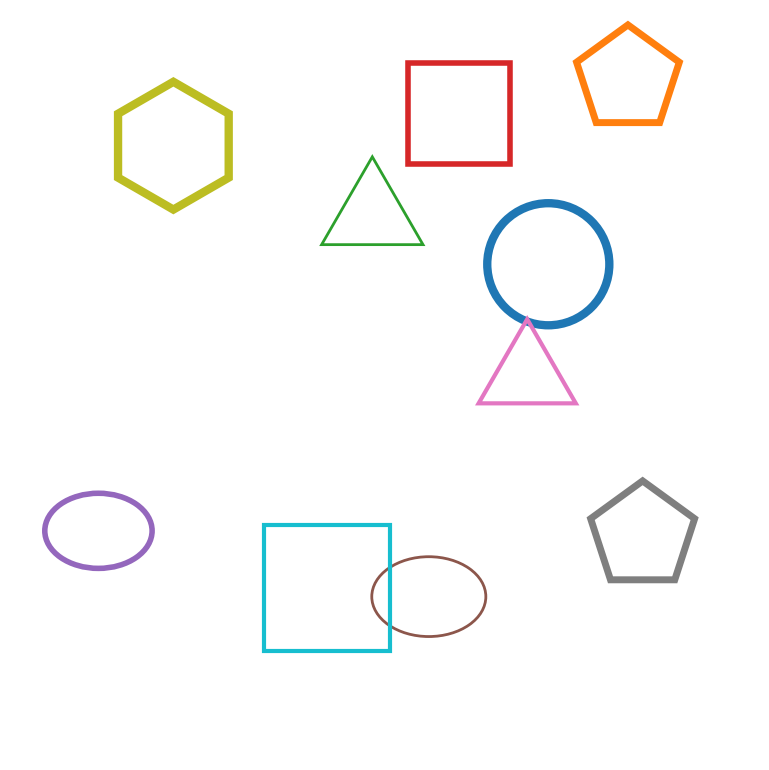[{"shape": "circle", "thickness": 3, "radius": 0.4, "center": [0.712, 0.657]}, {"shape": "pentagon", "thickness": 2.5, "radius": 0.35, "center": [0.816, 0.898]}, {"shape": "triangle", "thickness": 1, "radius": 0.38, "center": [0.484, 0.72]}, {"shape": "square", "thickness": 2, "radius": 0.33, "center": [0.596, 0.852]}, {"shape": "oval", "thickness": 2, "radius": 0.35, "center": [0.128, 0.311]}, {"shape": "oval", "thickness": 1, "radius": 0.37, "center": [0.557, 0.225]}, {"shape": "triangle", "thickness": 1.5, "radius": 0.36, "center": [0.685, 0.513]}, {"shape": "pentagon", "thickness": 2.5, "radius": 0.35, "center": [0.835, 0.304]}, {"shape": "hexagon", "thickness": 3, "radius": 0.41, "center": [0.225, 0.811]}, {"shape": "square", "thickness": 1.5, "radius": 0.41, "center": [0.425, 0.237]}]